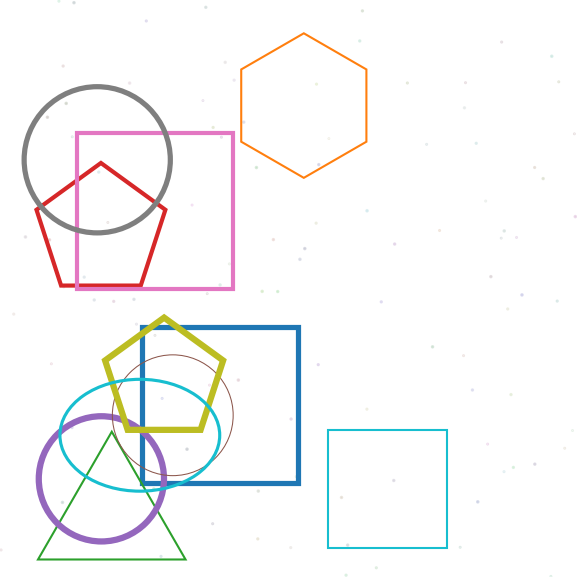[{"shape": "square", "thickness": 2.5, "radius": 0.68, "center": [0.382, 0.298]}, {"shape": "hexagon", "thickness": 1, "radius": 0.63, "center": [0.526, 0.816]}, {"shape": "triangle", "thickness": 1, "radius": 0.74, "center": [0.194, 0.104]}, {"shape": "pentagon", "thickness": 2, "radius": 0.59, "center": [0.175, 0.6]}, {"shape": "circle", "thickness": 3, "radius": 0.54, "center": [0.176, 0.17]}, {"shape": "circle", "thickness": 0.5, "radius": 0.52, "center": [0.299, 0.28]}, {"shape": "square", "thickness": 2, "radius": 0.68, "center": [0.269, 0.633]}, {"shape": "circle", "thickness": 2.5, "radius": 0.63, "center": [0.168, 0.722]}, {"shape": "pentagon", "thickness": 3, "radius": 0.54, "center": [0.284, 0.342]}, {"shape": "oval", "thickness": 1.5, "radius": 0.69, "center": [0.242, 0.245]}, {"shape": "square", "thickness": 1, "radius": 0.51, "center": [0.671, 0.153]}]